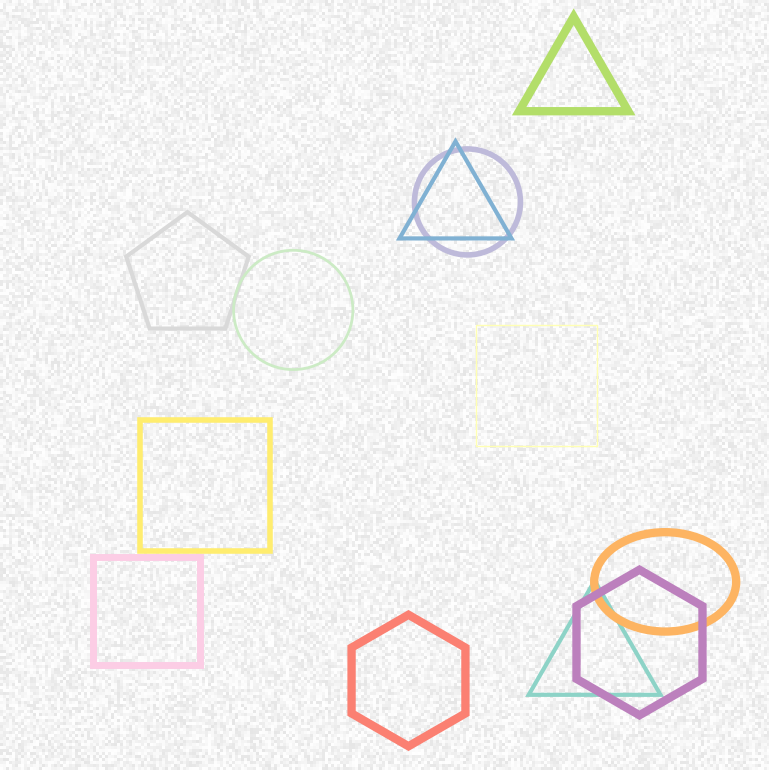[{"shape": "triangle", "thickness": 1.5, "radius": 0.49, "center": [0.772, 0.147]}, {"shape": "square", "thickness": 0.5, "radius": 0.39, "center": [0.696, 0.5]}, {"shape": "circle", "thickness": 2, "radius": 0.34, "center": [0.607, 0.738]}, {"shape": "hexagon", "thickness": 3, "radius": 0.43, "center": [0.531, 0.116]}, {"shape": "triangle", "thickness": 1.5, "radius": 0.42, "center": [0.592, 0.732]}, {"shape": "oval", "thickness": 3, "radius": 0.46, "center": [0.864, 0.244]}, {"shape": "triangle", "thickness": 3, "radius": 0.41, "center": [0.745, 0.896]}, {"shape": "square", "thickness": 2.5, "radius": 0.35, "center": [0.191, 0.207]}, {"shape": "pentagon", "thickness": 1.5, "radius": 0.42, "center": [0.243, 0.641]}, {"shape": "hexagon", "thickness": 3, "radius": 0.47, "center": [0.83, 0.166]}, {"shape": "circle", "thickness": 1, "radius": 0.39, "center": [0.381, 0.598]}, {"shape": "square", "thickness": 2, "radius": 0.42, "center": [0.266, 0.37]}]